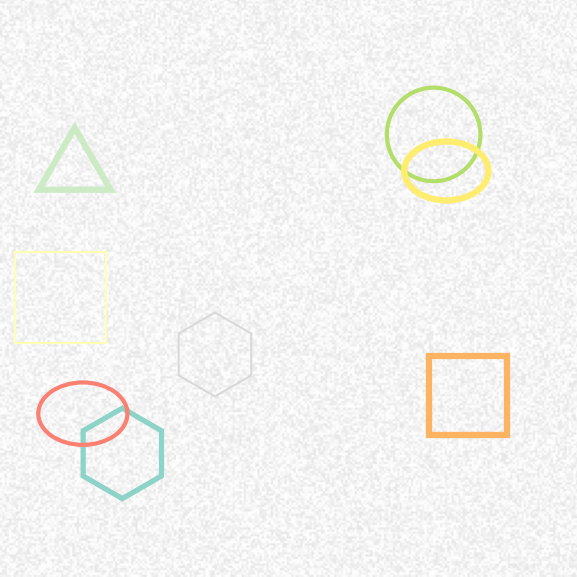[{"shape": "hexagon", "thickness": 2.5, "radius": 0.39, "center": [0.212, 0.214]}, {"shape": "square", "thickness": 1, "radius": 0.4, "center": [0.105, 0.484]}, {"shape": "oval", "thickness": 2, "radius": 0.39, "center": [0.143, 0.283]}, {"shape": "square", "thickness": 3, "radius": 0.34, "center": [0.81, 0.314]}, {"shape": "circle", "thickness": 2, "radius": 0.41, "center": [0.751, 0.766]}, {"shape": "hexagon", "thickness": 1, "radius": 0.36, "center": [0.372, 0.385]}, {"shape": "triangle", "thickness": 3, "radius": 0.36, "center": [0.129, 0.706]}, {"shape": "oval", "thickness": 3, "radius": 0.36, "center": [0.773, 0.703]}]